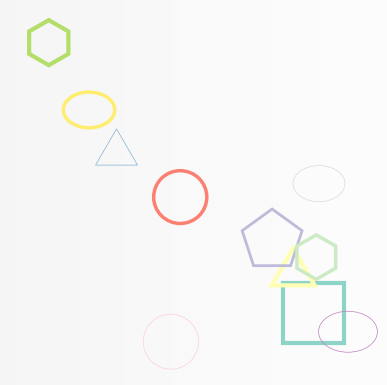[{"shape": "square", "thickness": 3, "radius": 0.39, "center": [0.809, 0.187]}, {"shape": "triangle", "thickness": 3, "radius": 0.32, "center": [0.757, 0.291]}, {"shape": "pentagon", "thickness": 2, "radius": 0.41, "center": [0.702, 0.376]}, {"shape": "circle", "thickness": 2.5, "radius": 0.34, "center": [0.465, 0.488]}, {"shape": "triangle", "thickness": 0.5, "radius": 0.31, "center": [0.301, 0.602]}, {"shape": "hexagon", "thickness": 3, "radius": 0.29, "center": [0.126, 0.889]}, {"shape": "circle", "thickness": 0.5, "radius": 0.36, "center": [0.441, 0.112]}, {"shape": "oval", "thickness": 0.5, "radius": 0.33, "center": [0.823, 0.523]}, {"shape": "oval", "thickness": 0.5, "radius": 0.38, "center": [0.898, 0.138]}, {"shape": "hexagon", "thickness": 2.5, "radius": 0.29, "center": [0.816, 0.332]}, {"shape": "oval", "thickness": 2.5, "radius": 0.33, "center": [0.23, 0.714]}]